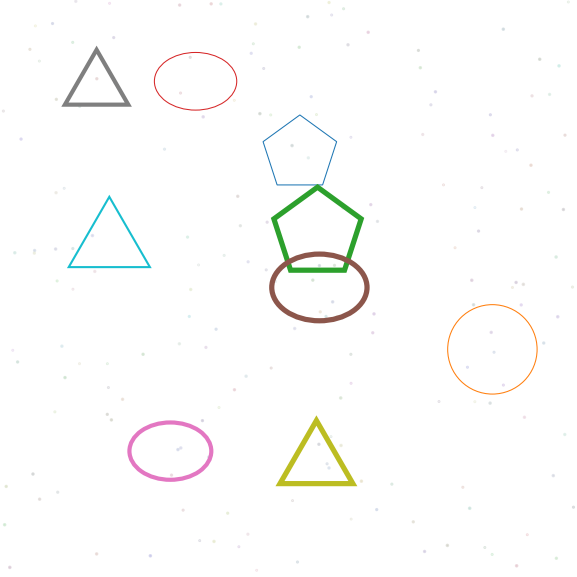[{"shape": "pentagon", "thickness": 0.5, "radius": 0.33, "center": [0.519, 0.733]}, {"shape": "circle", "thickness": 0.5, "radius": 0.39, "center": [0.853, 0.394]}, {"shape": "pentagon", "thickness": 2.5, "radius": 0.4, "center": [0.55, 0.596]}, {"shape": "oval", "thickness": 0.5, "radius": 0.36, "center": [0.339, 0.858]}, {"shape": "oval", "thickness": 2.5, "radius": 0.41, "center": [0.553, 0.501]}, {"shape": "oval", "thickness": 2, "radius": 0.35, "center": [0.295, 0.218]}, {"shape": "triangle", "thickness": 2, "radius": 0.32, "center": [0.167, 0.85]}, {"shape": "triangle", "thickness": 2.5, "radius": 0.36, "center": [0.548, 0.198]}, {"shape": "triangle", "thickness": 1, "radius": 0.41, "center": [0.189, 0.577]}]